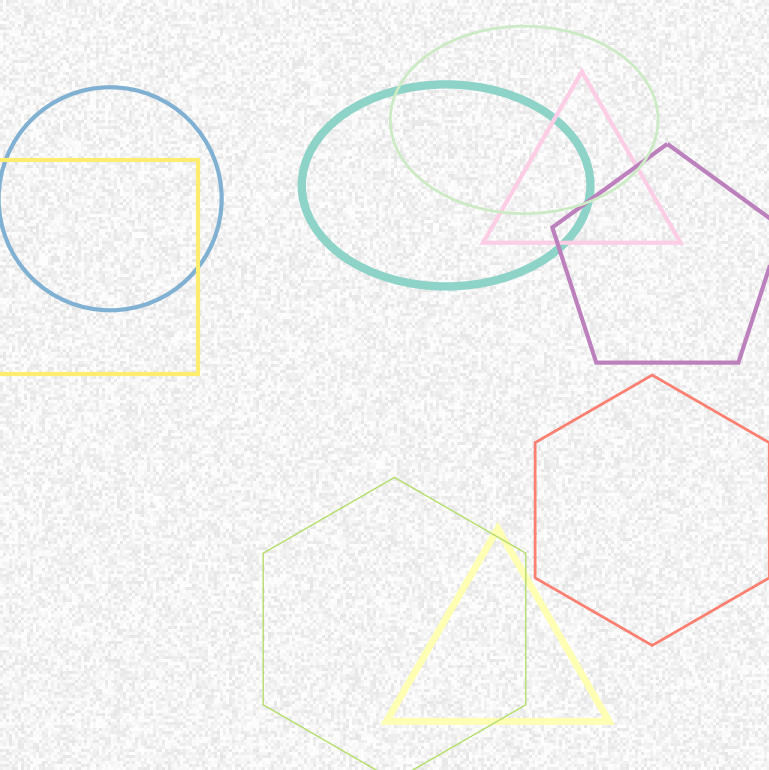[{"shape": "oval", "thickness": 3, "radius": 0.94, "center": [0.579, 0.759]}, {"shape": "triangle", "thickness": 2.5, "radius": 0.83, "center": [0.646, 0.147]}, {"shape": "hexagon", "thickness": 1, "radius": 0.88, "center": [0.847, 0.337]}, {"shape": "circle", "thickness": 1.5, "radius": 0.72, "center": [0.143, 0.742]}, {"shape": "hexagon", "thickness": 0.5, "radius": 0.98, "center": [0.512, 0.183]}, {"shape": "triangle", "thickness": 1.5, "radius": 0.74, "center": [0.756, 0.759]}, {"shape": "pentagon", "thickness": 1.5, "radius": 0.79, "center": [0.867, 0.656]}, {"shape": "oval", "thickness": 1, "radius": 0.87, "center": [0.681, 0.844]}, {"shape": "square", "thickness": 1.5, "radius": 0.69, "center": [0.118, 0.653]}]